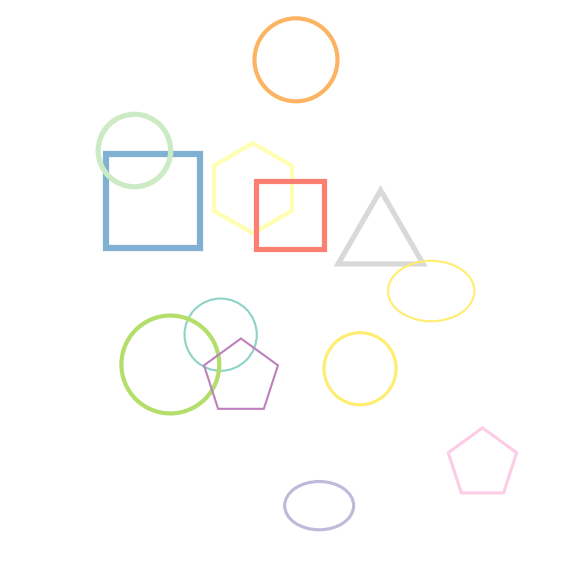[{"shape": "circle", "thickness": 1, "radius": 0.31, "center": [0.382, 0.42]}, {"shape": "hexagon", "thickness": 2, "radius": 0.39, "center": [0.438, 0.673]}, {"shape": "oval", "thickness": 1.5, "radius": 0.3, "center": [0.553, 0.124]}, {"shape": "square", "thickness": 2.5, "radius": 0.3, "center": [0.502, 0.627]}, {"shape": "square", "thickness": 3, "radius": 0.41, "center": [0.265, 0.651]}, {"shape": "circle", "thickness": 2, "radius": 0.36, "center": [0.513, 0.896]}, {"shape": "circle", "thickness": 2, "radius": 0.42, "center": [0.295, 0.368]}, {"shape": "pentagon", "thickness": 1.5, "radius": 0.31, "center": [0.835, 0.196]}, {"shape": "triangle", "thickness": 2.5, "radius": 0.43, "center": [0.659, 0.585]}, {"shape": "pentagon", "thickness": 1, "radius": 0.34, "center": [0.417, 0.346]}, {"shape": "circle", "thickness": 2.5, "radius": 0.31, "center": [0.233, 0.739]}, {"shape": "oval", "thickness": 1, "radius": 0.37, "center": [0.747, 0.495]}, {"shape": "circle", "thickness": 1.5, "radius": 0.31, "center": [0.624, 0.361]}]